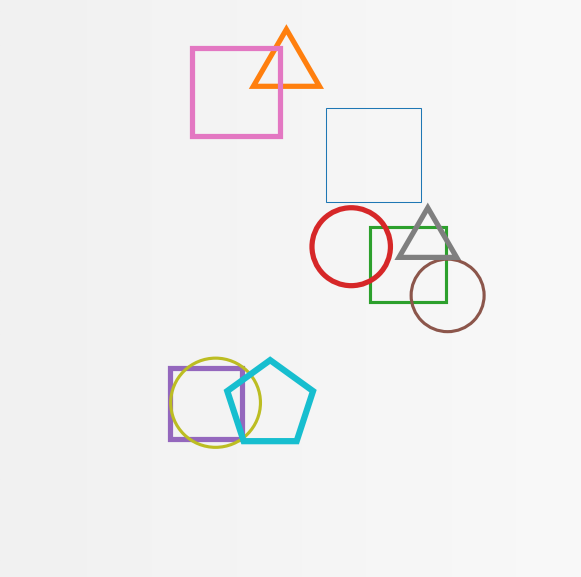[{"shape": "square", "thickness": 0.5, "radius": 0.41, "center": [0.643, 0.731]}, {"shape": "triangle", "thickness": 2.5, "radius": 0.33, "center": [0.493, 0.883]}, {"shape": "square", "thickness": 1.5, "radius": 0.33, "center": [0.701, 0.541]}, {"shape": "circle", "thickness": 2.5, "radius": 0.34, "center": [0.604, 0.572]}, {"shape": "square", "thickness": 2.5, "radius": 0.31, "center": [0.355, 0.3]}, {"shape": "circle", "thickness": 1.5, "radius": 0.31, "center": [0.77, 0.488]}, {"shape": "square", "thickness": 2.5, "radius": 0.38, "center": [0.407, 0.84]}, {"shape": "triangle", "thickness": 2.5, "radius": 0.29, "center": [0.736, 0.582]}, {"shape": "circle", "thickness": 1.5, "radius": 0.39, "center": [0.371, 0.302]}, {"shape": "pentagon", "thickness": 3, "radius": 0.39, "center": [0.465, 0.298]}]